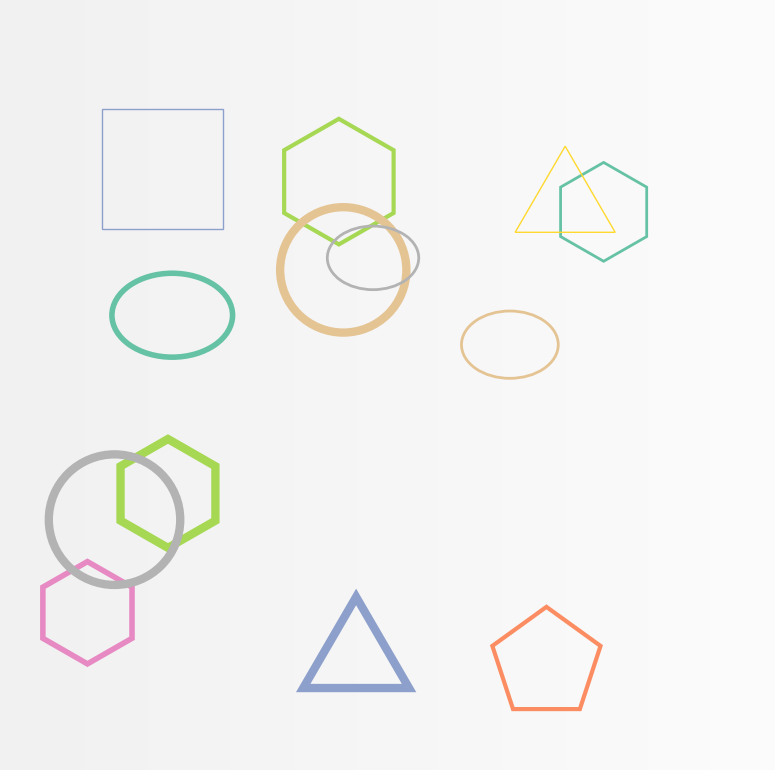[{"shape": "oval", "thickness": 2, "radius": 0.39, "center": [0.222, 0.591]}, {"shape": "hexagon", "thickness": 1, "radius": 0.32, "center": [0.779, 0.725]}, {"shape": "pentagon", "thickness": 1.5, "radius": 0.37, "center": [0.705, 0.138]}, {"shape": "triangle", "thickness": 3, "radius": 0.39, "center": [0.46, 0.146]}, {"shape": "square", "thickness": 0.5, "radius": 0.39, "center": [0.21, 0.781]}, {"shape": "hexagon", "thickness": 2, "radius": 0.33, "center": [0.113, 0.204]}, {"shape": "hexagon", "thickness": 1.5, "radius": 0.41, "center": [0.437, 0.764]}, {"shape": "hexagon", "thickness": 3, "radius": 0.35, "center": [0.217, 0.359]}, {"shape": "triangle", "thickness": 0.5, "radius": 0.37, "center": [0.729, 0.736]}, {"shape": "oval", "thickness": 1, "radius": 0.31, "center": [0.658, 0.552]}, {"shape": "circle", "thickness": 3, "radius": 0.41, "center": [0.443, 0.65]}, {"shape": "circle", "thickness": 3, "radius": 0.42, "center": [0.148, 0.325]}, {"shape": "oval", "thickness": 1, "radius": 0.29, "center": [0.481, 0.665]}]